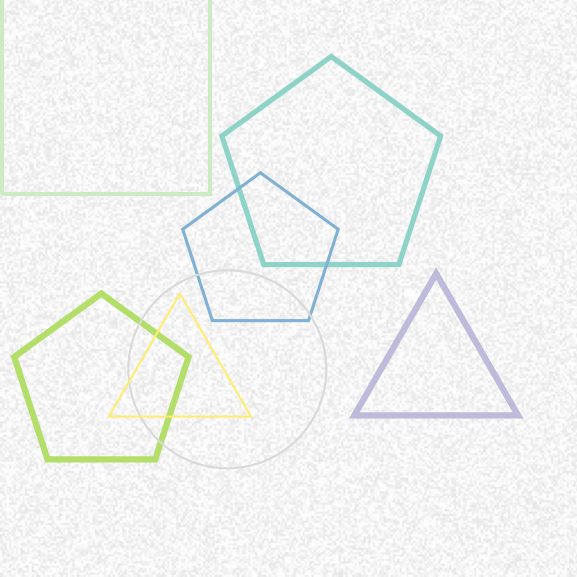[{"shape": "pentagon", "thickness": 2.5, "radius": 1.0, "center": [0.574, 0.702]}, {"shape": "triangle", "thickness": 3, "radius": 0.82, "center": [0.755, 0.362]}, {"shape": "pentagon", "thickness": 1.5, "radius": 0.71, "center": [0.451, 0.558]}, {"shape": "pentagon", "thickness": 3, "radius": 0.79, "center": [0.176, 0.332]}, {"shape": "circle", "thickness": 1, "radius": 0.86, "center": [0.394, 0.36]}, {"shape": "square", "thickness": 2, "radius": 0.9, "center": [0.184, 0.843]}, {"shape": "triangle", "thickness": 1, "radius": 0.71, "center": [0.312, 0.349]}]